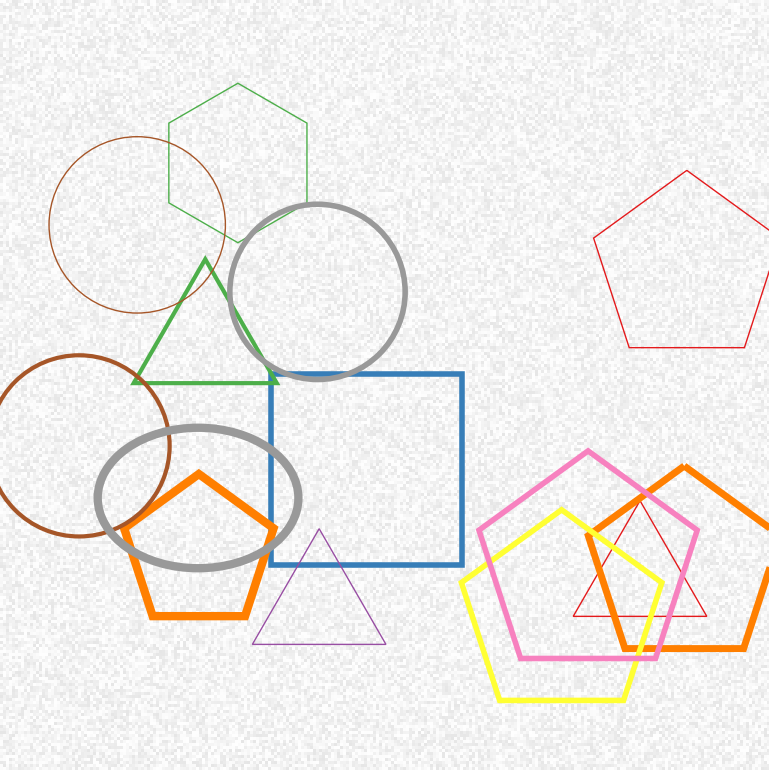[{"shape": "pentagon", "thickness": 0.5, "radius": 0.64, "center": [0.892, 0.651]}, {"shape": "triangle", "thickness": 0.5, "radius": 0.5, "center": [0.831, 0.25]}, {"shape": "square", "thickness": 2, "radius": 0.62, "center": [0.476, 0.39]}, {"shape": "triangle", "thickness": 1.5, "radius": 0.54, "center": [0.267, 0.556]}, {"shape": "hexagon", "thickness": 0.5, "radius": 0.52, "center": [0.309, 0.788]}, {"shape": "triangle", "thickness": 0.5, "radius": 0.5, "center": [0.414, 0.213]}, {"shape": "pentagon", "thickness": 2.5, "radius": 0.66, "center": [0.889, 0.264]}, {"shape": "pentagon", "thickness": 3, "radius": 0.51, "center": [0.258, 0.282]}, {"shape": "pentagon", "thickness": 2, "radius": 0.68, "center": [0.729, 0.201]}, {"shape": "circle", "thickness": 0.5, "radius": 0.57, "center": [0.178, 0.708]}, {"shape": "circle", "thickness": 1.5, "radius": 0.59, "center": [0.103, 0.421]}, {"shape": "pentagon", "thickness": 2, "radius": 0.75, "center": [0.764, 0.265]}, {"shape": "oval", "thickness": 3, "radius": 0.65, "center": [0.257, 0.353]}, {"shape": "circle", "thickness": 2, "radius": 0.57, "center": [0.412, 0.621]}]